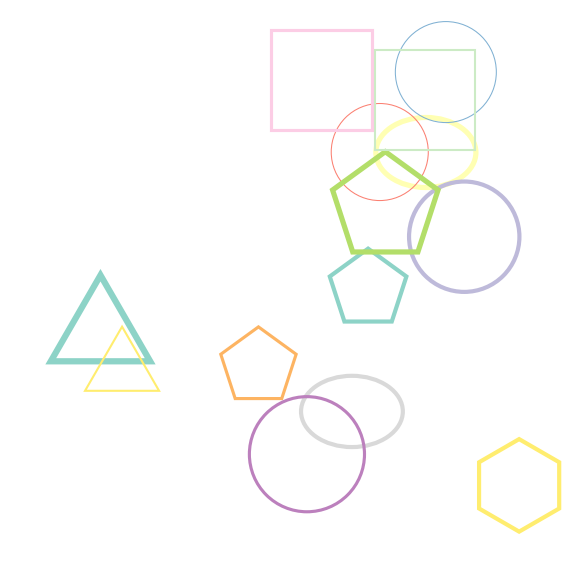[{"shape": "triangle", "thickness": 3, "radius": 0.5, "center": [0.174, 0.423]}, {"shape": "pentagon", "thickness": 2, "radius": 0.35, "center": [0.637, 0.499]}, {"shape": "oval", "thickness": 2.5, "radius": 0.43, "center": [0.737, 0.735]}, {"shape": "circle", "thickness": 2, "radius": 0.48, "center": [0.804, 0.589]}, {"shape": "circle", "thickness": 0.5, "radius": 0.42, "center": [0.658, 0.736]}, {"shape": "circle", "thickness": 0.5, "radius": 0.44, "center": [0.772, 0.874]}, {"shape": "pentagon", "thickness": 1.5, "radius": 0.34, "center": [0.448, 0.364]}, {"shape": "pentagon", "thickness": 2.5, "radius": 0.48, "center": [0.667, 0.64]}, {"shape": "square", "thickness": 1.5, "radius": 0.43, "center": [0.557, 0.861]}, {"shape": "oval", "thickness": 2, "radius": 0.44, "center": [0.609, 0.287]}, {"shape": "circle", "thickness": 1.5, "radius": 0.5, "center": [0.531, 0.213]}, {"shape": "square", "thickness": 1, "radius": 0.43, "center": [0.736, 0.826]}, {"shape": "triangle", "thickness": 1, "radius": 0.37, "center": [0.211, 0.359]}, {"shape": "hexagon", "thickness": 2, "radius": 0.4, "center": [0.899, 0.159]}]